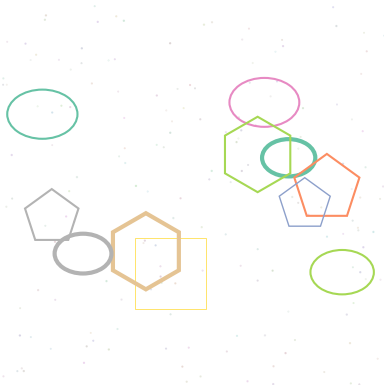[{"shape": "oval", "thickness": 1.5, "radius": 0.46, "center": [0.11, 0.703]}, {"shape": "oval", "thickness": 3, "radius": 0.35, "center": [0.75, 0.59]}, {"shape": "pentagon", "thickness": 1.5, "radius": 0.44, "center": [0.849, 0.511]}, {"shape": "pentagon", "thickness": 1, "radius": 0.35, "center": [0.792, 0.469]}, {"shape": "oval", "thickness": 1.5, "radius": 0.45, "center": [0.687, 0.734]}, {"shape": "hexagon", "thickness": 1.5, "radius": 0.49, "center": [0.669, 0.599]}, {"shape": "oval", "thickness": 1.5, "radius": 0.41, "center": [0.889, 0.293]}, {"shape": "square", "thickness": 0.5, "radius": 0.46, "center": [0.444, 0.29]}, {"shape": "hexagon", "thickness": 3, "radius": 0.49, "center": [0.379, 0.347]}, {"shape": "oval", "thickness": 3, "radius": 0.37, "center": [0.216, 0.341]}, {"shape": "pentagon", "thickness": 1.5, "radius": 0.37, "center": [0.134, 0.436]}]